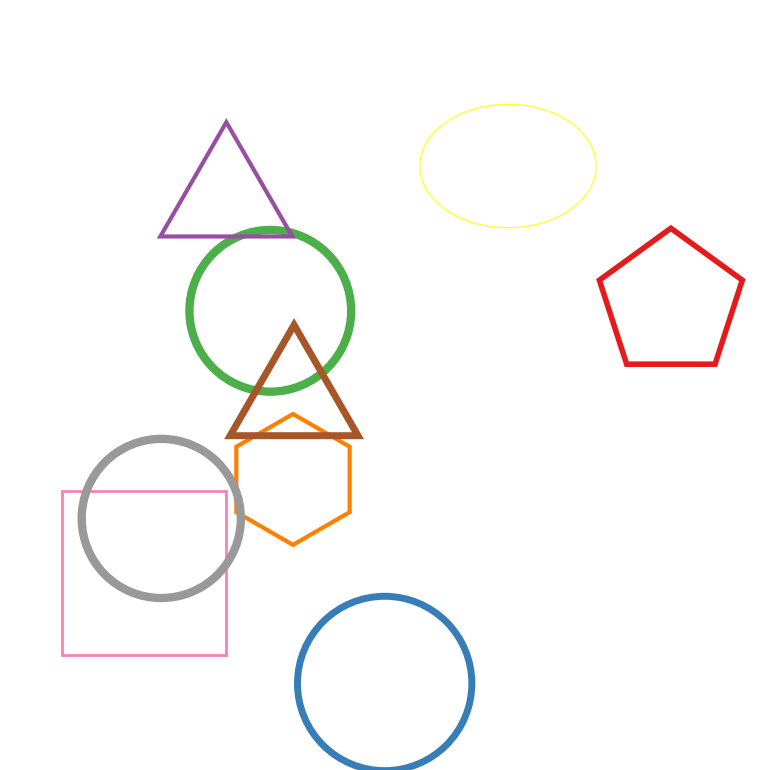[{"shape": "pentagon", "thickness": 2, "radius": 0.49, "center": [0.871, 0.606]}, {"shape": "circle", "thickness": 2.5, "radius": 0.57, "center": [0.5, 0.112]}, {"shape": "circle", "thickness": 3, "radius": 0.53, "center": [0.351, 0.596]}, {"shape": "triangle", "thickness": 1.5, "radius": 0.49, "center": [0.294, 0.742]}, {"shape": "hexagon", "thickness": 1.5, "radius": 0.42, "center": [0.38, 0.377]}, {"shape": "oval", "thickness": 0.5, "radius": 0.57, "center": [0.66, 0.784]}, {"shape": "triangle", "thickness": 2.5, "radius": 0.48, "center": [0.382, 0.482]}, {"shape": "square", "thickness": 1, "radius": 0.53, "center": [0.187, 0.255]}, {"shape": "circle", "thickness": 3, "radius": 0.52, "center": [0.209, 0.327]}]